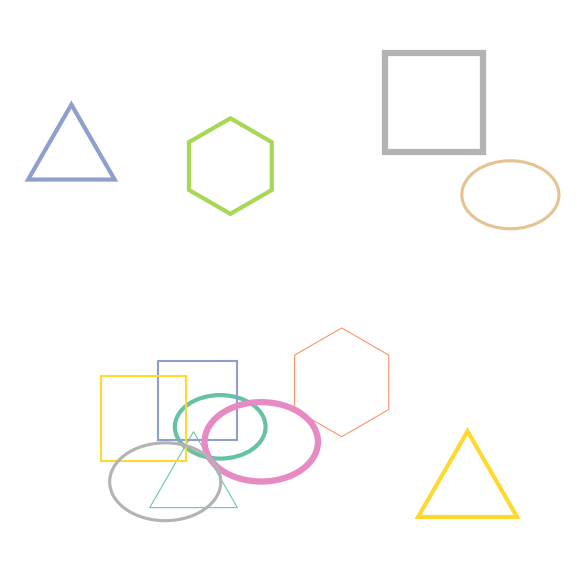[{"shape": "triangle", "thickness": 0.5, "radius": 0.44, "center": [0.335, 0.164]}, {"shape": "oval", "thickness": 2, "radius": 0.39, "center": [0.381, 0.26]}, {"shape": "hexagon", "thickness": 0.5, "radius": 0.47, "center": [0.592, 0.337]}, {"shape": "triangle", "thickness": 2, "radius": 0.43, "center": [0.124, 0.731]}, {"shape": "square", "thickness": 1, "radius": 0.34, "center": [0.342, 0.306]}, {"shape": "oval", "thickness": 3, "radius": 0.49, "center": [0.452, 0.234]}, {"shape": "hexagon", "thickness": 2, "radius": 0.41, "center": [0.399, 0.712]}, {"shape": "square", "thickness": 1, "radius": 0.37, "center": [0.249, 0.274]}, {"shape": "triangle", "thickness": 2, "radius": 0.49, "center": [0.81, 0.153]}, {"shape": "oval", "thickness": 1.5, "radius": 0.42, "center": [0.884, 0.662]}, {"shape": "square", "thickness": 3, "radius": 0.42, "center": [0.752, 0.822]}, {"shape": "oval", "thickness": 1.5, "radius": 0.48, "center": [0.286, 0.165]}]